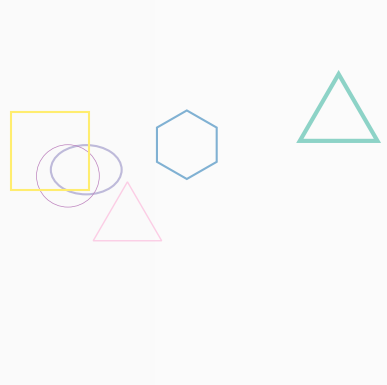[{"shape": "triangle", "thickness": 3, "radius": 0.58, "center": [0.874, 0.692]}, {"shape": "oval", "thickness": 1.5, "radius": 0.46, "center": [0.223, 0.559]}, {"shape": "hexagon", "thickness": 1.5, "radius": 0.45, "center": [0.482, 0.624]}, {"shape": "triangle", "thickness": 1, "radius": 0.51, "center": [0.329, 0.426]}, {"shape": "circle", "thickness": 0.5, "radius": 0.41, "center": [0.175, 0.543]}, {"shape": "square", "thickness": 1.5, "radius": 0.51, "center": [0.13, 0.608]}]